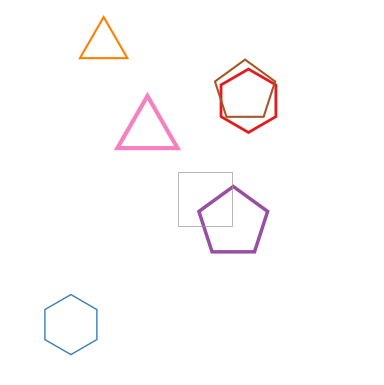[{"shape": "hexagon", "thickness": 2, "radius": 0.41, "center": [0.645, 0.738]}, {"shape": "hexagon", "thickness": 1, "radius": 0.39, "center": [0.184, 0.157]}, {"shape": "pentagon", "thickness": 2.5, "radius": 0.47, "center": [0.606, 0.422]}, {"shape": "triangle", "thickness": 1.5, "radius": 0.36, "center": [0.269, 0.885]}, {"shape": "pentagon", "thickness": 1.5, "radius": 0.41, "center": [0.636, 0.763]}, {"shape": "triangle", "thickness": 3, "radius": 0.45, "center": [0.383, 0.66]}, {"shape": "square", "thickness": 0.5, "radius": 0.35, "center": [0.532, 0.484]}]